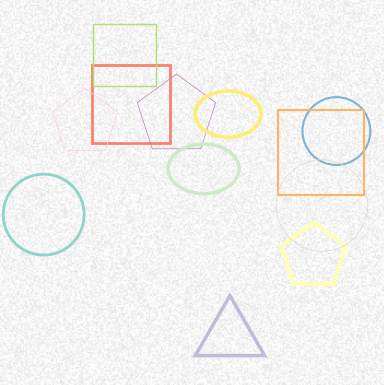[{"shape": "circle", "thickness": 2, "radius": 0.53, "center": [0.114, 0.443]}, {"shape": "pentagon", "thickness": 3, "radius": 0.44, "center": [0.814, 0.334]}, {"shape": "triangle", "thickness": 2.5, "radius": 0.52, "center": [0.597, 0.128]}, {"shape": "square", "thickness": 2, "radius": 0.51, "center": [0.34, 0.73]}, {"shape": "circle", "thickness": 1.5, "radius": 0.44, "center": [0.874, 0.66]}, {"shape": "square", "thickness": 1.5, "radius": 0.56, "center": [0.833, 0.604]}, {"shape": "square", "thickness": 1, "radius": 0.41, "center": [0.323, 0.857]}, {"shape": "pentagon", "thickness": 0.5, "radius": 0.45, "center": [0.221, 0.681]}, {"shape": "circle", "thickness": 0.5, "radius": 0.59, "center": [0.836, 0.466]}, {"shape": "pentagon", "thickness": 0.5, "radius": 0.54, "center": [0.458, 0.7]}, {"shape": "oval", "thickness": 2.5, "radius": 0.46, "center": [0.529, 0.562]}, {"shape": "oval", "thickness": 2.5, "radius": 0.43, "center": [0.593, 0.704]}]